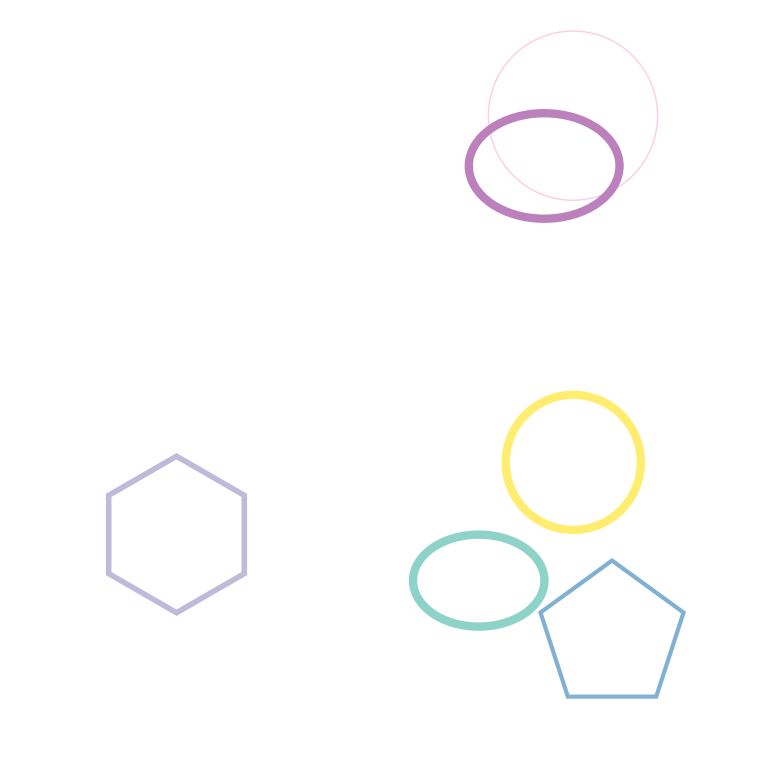[{"shape": "oval", "thickness": 3, "radius": 0.43, "center": [0.622, 0.246]}, {"shape": "hexagon", "thickness": 2, "radius": 0.51, "center": [0.229, 0.306]}, {"shape": "pentagon", "thickness": 1.5, "radius": 0.49, "center": [0.795, 0.174]}, {"shape": "circle", "thickness": 0.5, "radius": 0.55, "center": [0.744, 0.85]}, {"shape": "oval", "thickness": 3, "radius": 0.49, "center": [0.707, 0.784]}, {"shape": "circle", "thickness": 3, "radius": 0.44, "center": [0.745, 0.399]}]